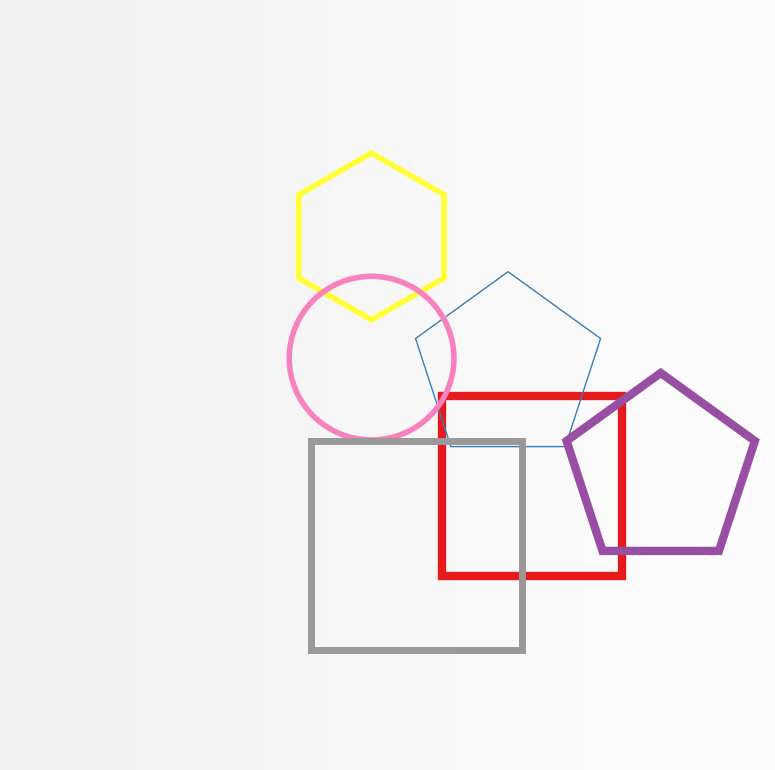[{"shape": "square", "thickness": 3, "radius": 0.58, "center": [0.686, 0.369]}, {"shape": "pentagon", "thickness": 0.5, "radius": 0.63, "center": [0.656, 0.522]}, {"shape": "pentagon", "thickness": 3, "radius": 0.64, "center": [0.853, 0.388]}, {"shape": "hexagon", "thickness": 2, "radius": 0.54, "center": [0.479, 0.693]}, {"shape": "circle", "thickness": 2, "radius": 0.53, "center": [0.479, 0.535]}, {"shape": "square", "thickness": 2.5, "radius": 0.68, "center": [0.538, 0.292]}]